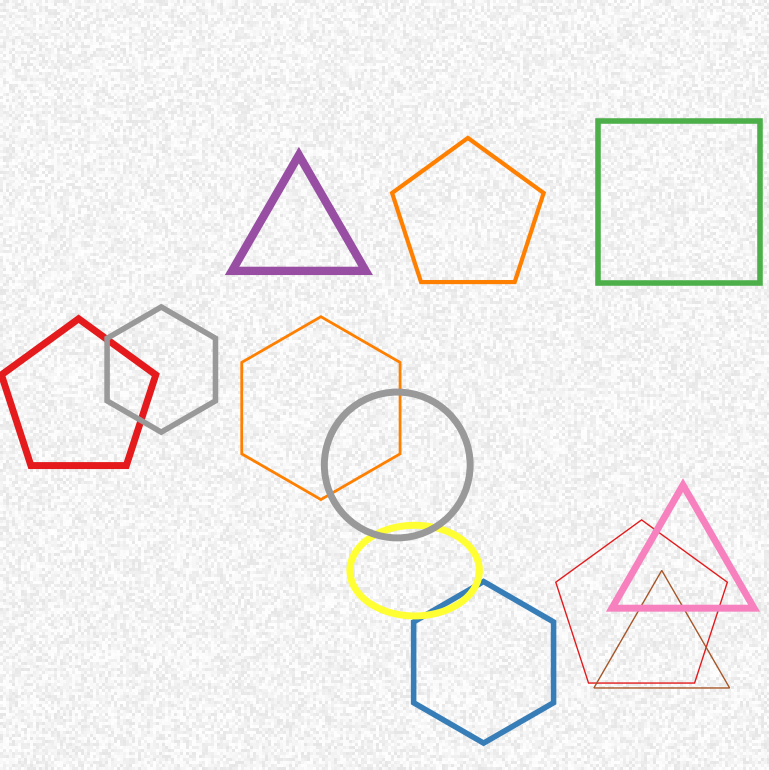[{"shape": "pentagon", "thickness": 2.5, "radius": 0.53, "center": [0.102, 0.481]}, {"shape": "pentagon", "thickness": 0.5, "radius": 0.59, "center": [0.833, 0.208]}, {"shape": "hexagon", "thickness": 2, "radius": 0.52, "center": [0.628, 0.14]}, {"shape": "square", "thickness": 2, "radius": 0.53, "center": [0.881, 0.738]}, {"shape": "triangle", "thickness": 3, "radius": 0.5, "center": [0.388, 0.698]}, {"shape": "pentagon", "thickness": 1.5, "radius": 0.52, "center": [0.608, 0.717]}, {"shape": "hexagon", "thickness": 1, "radius": 0.59, "center": [0.417, 0.47]}, {"shape": "oval", "thickness": 2.5, "radius": 0.42, "center": [0.539, 0.259]}, {"shape": "triangle", "thickness": 0.5, "radius": 0.51, "center": [0.859, 0.157]}, {"shape": "triangle", "thickness": 2.5, "radius": 0.53, "center": [0.887, 0.263]}, {"shape": "circle", "thickness": 2.5, "radius": 0.47, "center": [0.516, 0.396]}, {"shape": "hexagon", "thickness": 2, "radius": 0.41, "center": [0.209, 0.52]}]